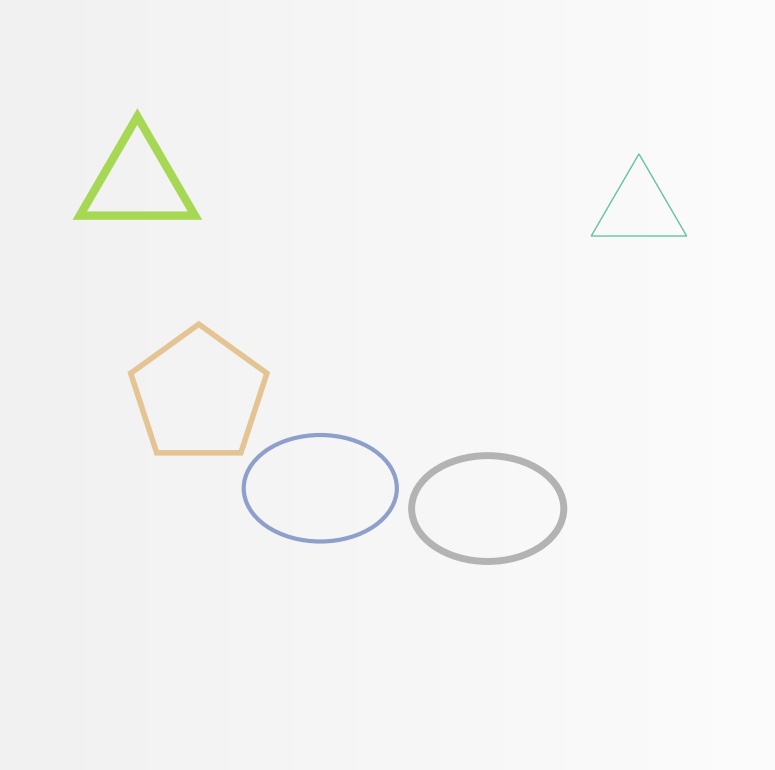[{"shape": "triangle", "thickness": 0.5, "radius": 0.36, "center": [0.824, 0.729]}, {"shape": "oval", "thickness": 1.5, "radius": 0.49, "center": [0.413, 0.366]}, {"shape": "triangle", "thickness": 3, "radius": 0.43, "center": [0.177, 0.763]}, {"shape": "pentagon", "thickness": 2, "radius": 0.46, "center": [0.257, 0.487]}, {"shape": "oval", "thickness": 2.5, "radius": 0.49, "center": [0.629, 0.34]}]